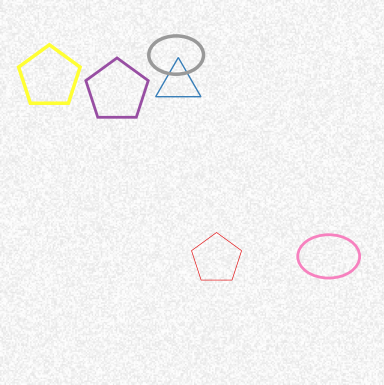[{"shape": "pentagon", "thickness": 0.5, "radius": 0.34, "center": [0.562, 0.328]}, {"shape": "triangle", "thickness": 1, "radius": 0.34, "center": [0.463, 0.783]}, {"shape": "pentagon", "thickness": 2, "radius": 0.43, "center": [0.304, 0.764]}, {"shape": "pentagon", "thickness": 2.5, "radius": 0.42, "center": [0.128, 0.8]}, {"shape": "oval", "thickness": 2, "radius": 0.4, "center": [0.854, 0.334]}, {"shape": "oval", "thickness": 2.5, "radius": 0.36, "center": [0.458, 0.857]}]